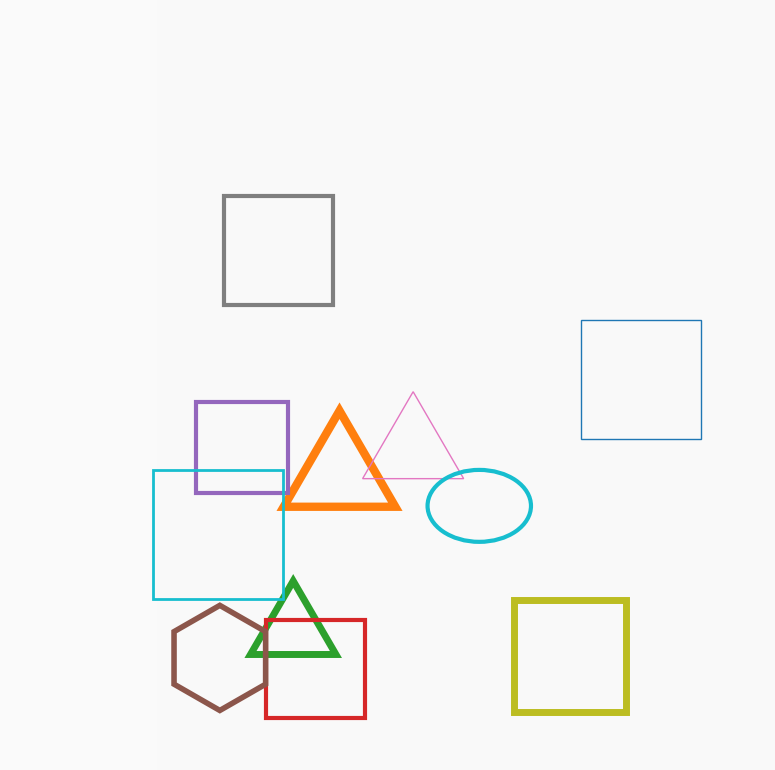[{"shape": "square", "thickness": 0.5, "radius": 0.39, "center": [0.827, 0.507]}, {"shape": "triangle", "thickness": 3, "radius": 0.42, "center": [0.438, 0.383]}, {"shape": "triangle", "thickness": 2.5, "radius": 0.32, "center": [0.378, 0.182]}, {"shape": "square", "thickness": 1.5, "radius": 0.32, "center": [0.407, 0.131]}, {"shape": "square", "thickness": 1.5, "radius": 0.3, "center": [0.313, 0.418]}, {"shape": "hexagon", "thickness": 2, "radius": 0.34, "center": [0.284, 0.146]}, {"shape": "triangle", "thickness": 0.5, "radius": 0.38, "center": [0.533, 0.416]}, {"shape": "square", "thickness": 1.5, "radius": 0.35, "center": [0.359, 0.675]}, {"shape": "square", "thickness": 2.5, "radius": 0.36, "center": [0.736, 0.148]}, {"shape": "square", "thickness": 1, "radius": 0.42, "center": [0.281, 0.306]}, {"shape": "oval", "thickness": 1.5, "radius": 0.33, "center": [0.618, 0.343]}]